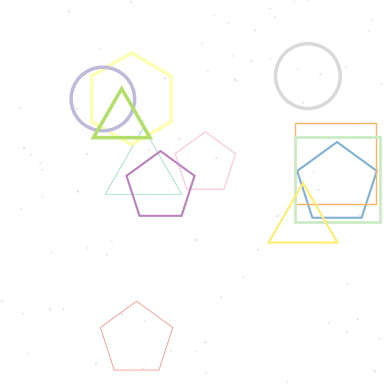[{"shape": "triangle", "thickness": 0.5, "radius": 0.57, "center": [0.373, 0.553]}, {"shape": "hexagon", "thickness": 2.5, "radius": 0.6, "center": [0.341, 0.743]}, {"shape": "circle", "thickness": 2.5, "radius": 0.41, "center": [0.267, 0.743]}, {"shape": "pentagon", "thickness": 0.5, "radius": 0.49, "center": [0.355, 0.119]}, {"shape": "pentagon", "thickness": 1.5, "radius": 0.54, "center": [0.875, 0.522]}, {"shape": "square", "thickness": 1, "radius": 0.53, "center": [0.871, 0.576]}, {"shape": "triangle", "thickness": 2.5, "radius": 0.42, "center": [0.316, 0.685]}, {"shape": "pentagon", "thickness": 1, "radius": 0.41, "center": [0.533, 0.575]}, {"shape": "circle", "thickness": 2.5, "radius": 0.42, "center": [0.8, 0.802]}, {"shape": "pentagon", "thickness": 1.5, "radius": 0.46, "center": [0.417, 0.515]}, {"shape": "square", "thickness": 2, "radius": 0.55, "center": [0.876, 0.534]}, {"shape": "triangle", "thickness": 1.5, "radius": 0.52, "center": [0.787, 0.422]}]